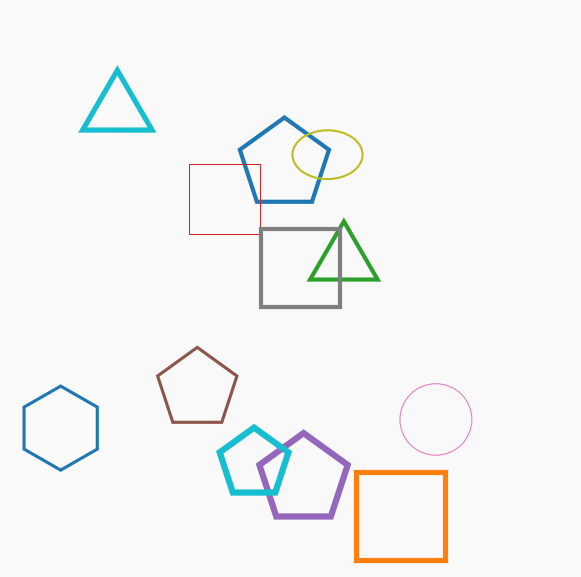[{"shape": "hexagon", "thickness": 1.5, "radius": 0.36, "center": [0.104, 0.258]}, {"shape": "pentagon", "thickness": 2, "radius": 0.4, "center": [0.489, 0.715]}, {"shape": "square", "thickness": 2.5, "radius": 0.38, "center": [0.689, 0.106]}, {"shape": "triangle", "thickness": 2, "radius": 0.34, "center": [0.592, 0.549]}, {"shape": "square", "thickness": 0.5, "radius": 0.3, "center": [0.386, 0.654]}, {"shape": "pentagon", "thickness": 3, "radius": 0.4, "center": [0.522, 0.169]}, {"shape": "pentagon", "thickness": 1.5, "radius": 0.36, "center": [0.339, 0.326]}, {"shape": "circle", "thickness": 0.5, "radius": 0.31, "center": [0.75, 0.273]}, {"shape": "square", "thickness": 2, "radius": 0.34, "center": [0.517, 0.535]}, {"shape": "oval", "thickness": 1, "radius": 0.3, "center": [0.563, 0.731]}, {"shape": "pentagon", "thickness": 3, "radius": 0.31, "center": [0.437, 0.197]}, {"shape": "triangle", "thickness": 2.5, "radius": 0.34, "center": [0.202, 0.808]}]